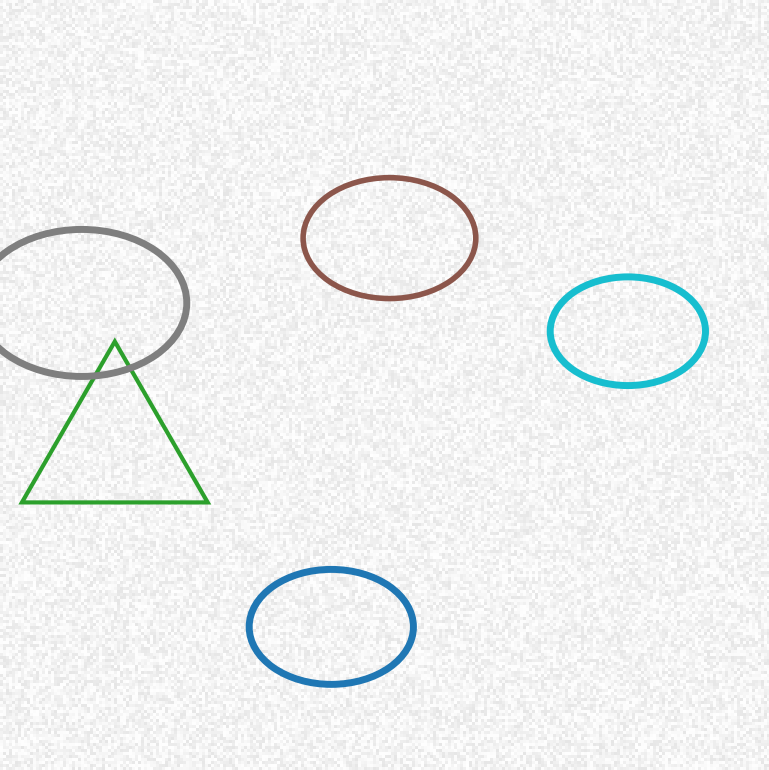[{"shape": "oval", "thickness": 2.5, "radius": 0.53, "center": [0.43, 0.186]}, {"shape": "triangle", "thickness": 1.5, "radius": 0.7, "center": [0.149, 0.417]}, {"shape": "oval", "thickness": 2, "radius": 0.56, "center": [0.506, 0.691]}, {"shape": "oval", "thickness": 2.5, "radius": 0.68, "center": [0.106, 0.607]}, {"shape": "oval", "thickness": 2.5, "radius": 0.5, "center": [0.815, 0.57]}]